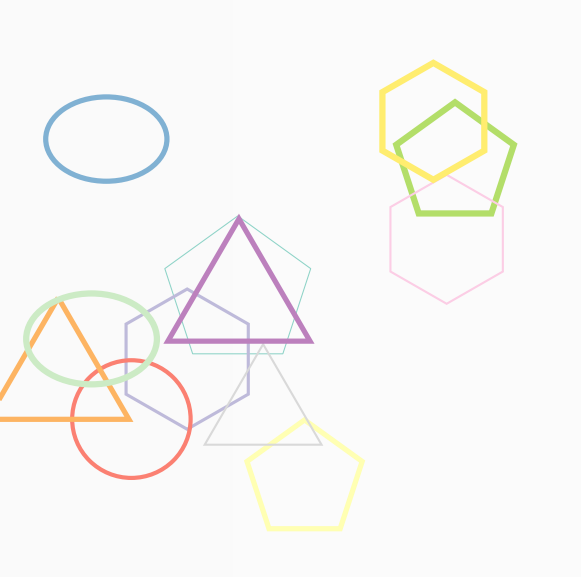[{"shape": "pentagon", "thickness": 0.5, "radius": 0.66, "center": [0.409, 0.493]}, {"shape": "pentagon", "thickness": 2.5, "radius": 0.52, "center": [0.524, 0.168]}, {"shape": "hexagon", "thickness": 1.5, "radius": 0.61, "center": [0.322, 0.377]}, {"shape": "circle", "thickness": 2, "radius": 0.51, "center": [0.226, 0.273]}, {"shape": "oval", "thickness": 2.5, "radius": 0.52, "center": [0.183, 0.758]}, {"shape": "triangle", "thickness": 2.5, "radius": 0.7, "center": [0.1, 0.343]}, {"shape": "pentagon", "thickness": 3, "radius": 0.53, "center": [0.783, 0.716]}, {"shape": "hexagon", "thickness": 1, "radius": 0.56, "center": [0.768, 0.585]}, {"shape": "triangle", "thickness": 1, "radius": 0.58, "center": [0.453, 0.287]}, {"shape": "triangle", "thickness": 2.5, "radius": 0.71, "center": [0.411, 0.479]}, {"shape": "oval", "thickness": 3, "radius": 0.56, "center": [0.158, 0.412]}, {"shape": "hexagon", "thickness": 3, "radius": 0.51, "center": [0.746, 0.789]}]